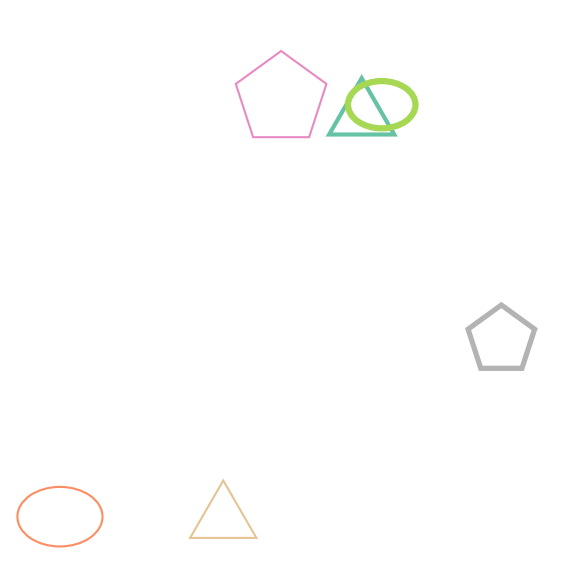[{"shape": "triangle", "thickness": 2, "radius": 0.33, "center": [0.626, 0.799]}, {"shape": "oval", "thickness": 1, "radius": 0.37, "center": [0.104, 0.104]}, {"shape": "pentagon", "thickness": 1, "radius": 0.41, "center": [0.487, 0.828]}, {"shape": "oval", "thickness": 3, "radius": 0.29, "center": [0.661, 0.818]}, {"shape": "triangle", "thickness": 1, "radius": 0.33, "center": [0.387, 0.101]}, {"shape": "pentagon", "thickness": 2.5, "radius": 0.3, "center": [0.868, 0.41]}]